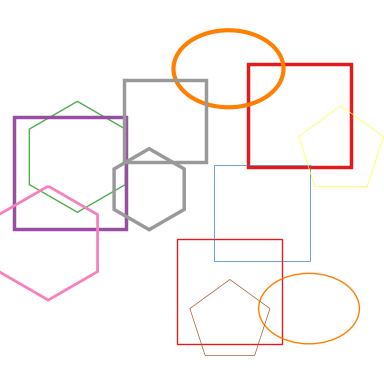[{"shape": "square", "thickness": 2.5, "radius": 0.67, "center": [0.778, 0.7]}, {"shape": "square", "thickness": 1, "radius": 0.68, "center": [0.596, 0.242]}, {"shape": "square", "thickness": 0.5, "radius": 0.62, "center": [0.681, 0.447]}, {"shape": "hexagon", "thickness": 1, "radius": 0.72, "center": [0.201, 0.593]}, {"shape": "square", "thickness": 2.5, "radius": 0.73, "center": [0.182, 0.551]}, {"shape": "oval", "thickness": 3, "radius": 0.71, "center": [0.593, 0.821]}, {"shape": "oval", "thickness": 1, "radius": 0.65, "center": [0.803, 0.198]}, {"shape": "pentagon", "thickness": 0.5, "radius": 0.58, "center": [0.886, 0.609]}, {"shape": "pentagon", "thickness": 0.5, "radius": 0.55, "center": [0.597, 0.165]}, {"shape": "hexagon", "thickness": 2, "radius": 0.74, "center": [0.125, 0.369]}, {"shape": "hexagon", "thickness": 2.5, "radius": 0.53, "center": [0.387, 0.509]}, {"shape": "square", "thickness": 2.5, "radius": 0.54, "center": [0.429, 0.686]}]